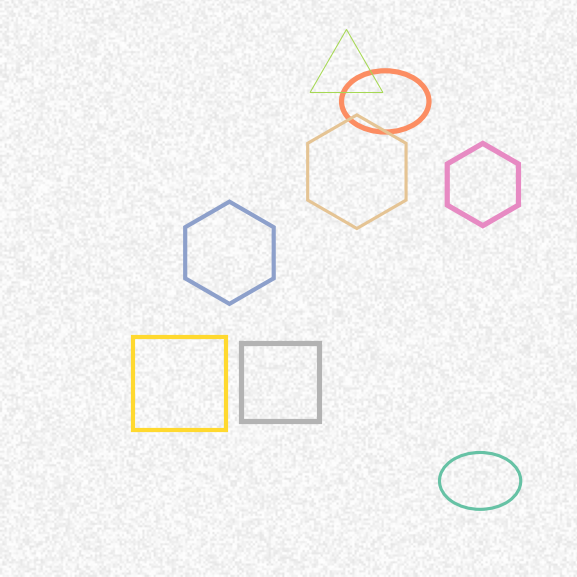[{"shape": "oval", "thickness": 1.5, "radius": 0.35, "center": [0.831, 0.166]}, {"shape": "oval", "thickness": 2.5, "radius": 0.38, "center": [0.667, 0.824]}, {"shape": "hexagon", "thickness": 2, "radius": 0.44, "center": [0.397, 0.561]}, {"shape": "hexagon", "thickness": 2.5, "radius": 0.36, "center": [0.836, 0.68]}, {"shape": "triangle", "thickness": 0.5, "radius": 0.36, "center": [0.6, 0.875]}, {"shape": "square", "thickness": 2, "radius": 0.4, "center": [0.311, 0.334]}, {"shape": "hexagon", "thickness": 1.5, "radius": 0.49, "center": [0.618, 0.702]}, {"shape": "square", "thickness": 2.5, "radius": 0.34, "center": [0.485, 0.338]}]